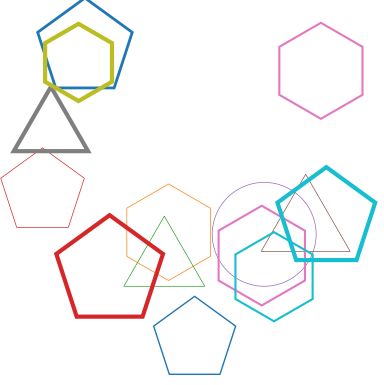[{"shape": "pentagon", "thickness": 1, "radius": 0.56, "center": [0.506, 0.118]}, {"shape": "pentagon", "thickness": 2, "radius": 0.65, "center": [0.221, 0.876]}, {"shape": "hexagon", "thickness": 0.5, "radius": 0.63, "center": [0.438, 0.397]}, {"shape": "triangle", "thickness": 0.5, "radius": 0.61, "center": [0.427, 0.317]}, {"shape": "pentagon", "thickness": 3, "radius": 0.73, "center": [0.285, 0.295]}, {"shape": "pentagon", "thickness": 0.5, "radius": 0.57, "center": [0.11, 0.502]}, {"shape": "circle", "thickness": 0.5, "radius": 0.67, "center": [0.686, 0.391]}, {"shape": "triangle", "thickness": 0.5, "radius": 0.67, "center": [0.794, 0.414]}, {"shape": "hexagon", "thickness": 1.5, "radius": 0.62, "center": [0.834, 0.816]}, {"shape": "hexagon", "thickness": 1.5, "radius": 0.65, "center": [0.68, 0.336]}, {"shape": "triangle", "thickness": 3, "radius": 0.56, "center": [0.132, 0.663]}, {"shape": "hexagon", "thickness": 3, "radius": 0.5, "center": [0.204, 0.838]}, {"shape": "pentagon", "thickness": 3, "radius": 0.67, "center": [0.848, 0.432]}, {"shape": "hexagon", "thickness": 1.5, "radius": 0.58, "center": [0.712, 0.281]}]